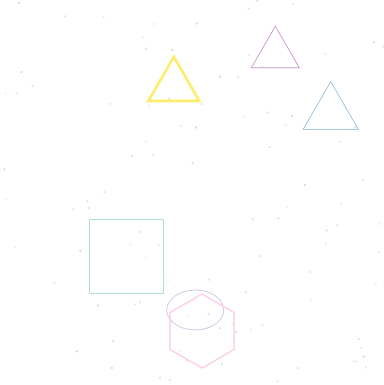[{"shape": "square", "thickness": 0.5, "radius": 0.48, "center": [0.327, 0.336]}, {"shape": "oval", "thickness": 0.5, "radius": 0.37, "center": [0.507, 0.195]}, {"shape": "triangle", "thickness": 0.5, "radius": 0.41, "center": [0.859, 0.705]}, {"shape": "hexagon", "thickness": 1, "radius": 0.48, "center": [0.525, 0.14]}, {"shape": "triangle", "thickness": 0.5, "radius": 0.36, "center": [0.715, 0.86]}, {"shape": "triangle", "thickness": 2, "radius": 0.38, "center": [0.452, 0.776]}]